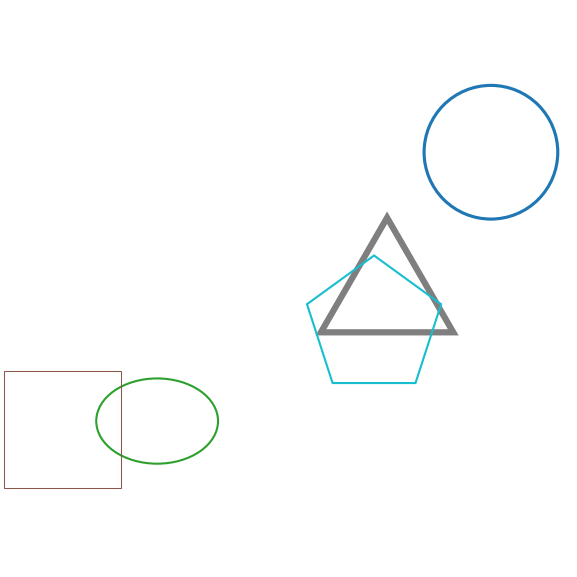[{"shape": "circle", "thickness": 1.5, "radius": 0.58, "center": [0.85, 0.736]}, {"shape": "oval", "thickness": 1, "radius": 0.53, "center": [0.272, 0.27]}, {"shape": "square", "thickness": 0.5, "radius": 0.5, "center": [0.108, 0.255]}, {"shape": "triangle", "thickness": 3, "radius": 0.66, "center": [0.67, 0.49]}, {"shape": "pentagon", "thickness": 1, "radius": 0.61, "center": [0.648, 0.435]}]